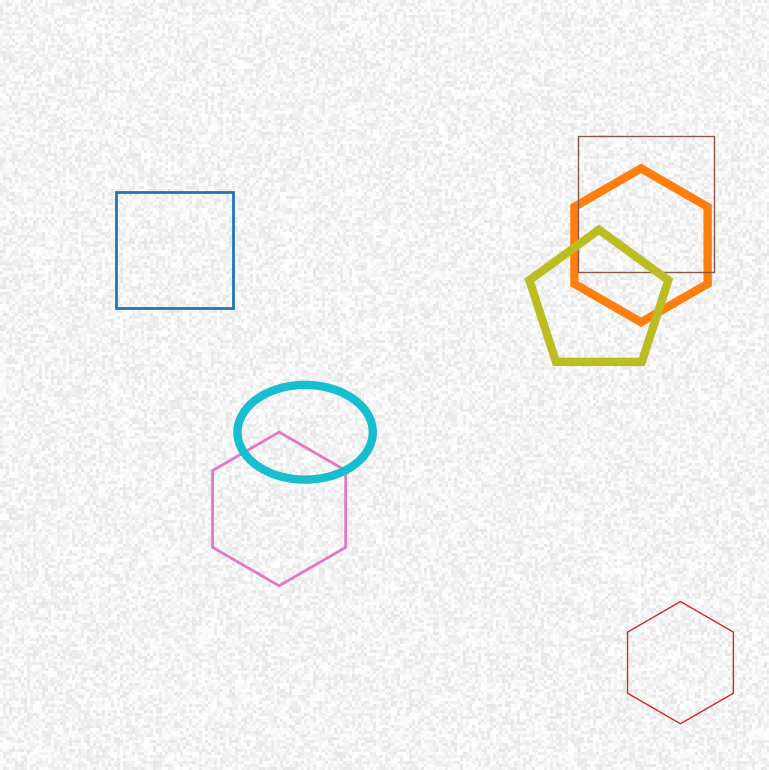[{"shape": "square", "thickness": 1, "radius": 0.38, "center": [0.227, 0.676]}, {"shape": "hexagon", "thickness": 3, "radius": 0.5, "center": [0.833, 0.681]}, {"shape": "hexagon", "thickness": 0.5, "radius": 0.4, "center": [0.884, 0.139]}, {"shape": "square", "thickness": 0.5, "radius": 0.44, "center": [0.839, 0.736]}, {"shape": "hexagon", "thickness": 1, "radius": 0.5, "center": [0.362, 0.339]}, {"shape": "pentagon", "thickness": 3, "radius": 0.47, "center": [0.778, 0.607]}, {"shape": "oval", "thickness": 3, "radius": 0.44, "center": [0.396, 0.439]}]